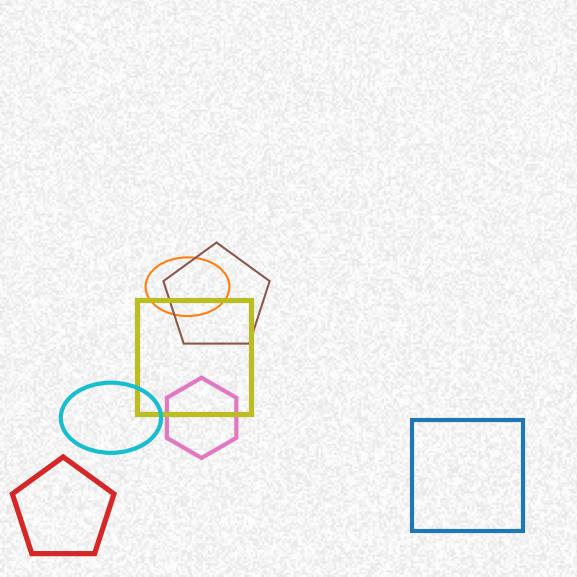[{"shape": "square", "thickness": 2, "radius": 0.48, "center": [0.809, 0.176]}, {"shape": "oval", "thickness": 1, "radius": 0.36, "center": [0.325, 0.503]}, {"shape": "pentagon", "thickness": 2.5, "radius": 0.46, "center": [0.109, 0.115]}, {"shape": "pentagon", "thickness": 1, "radius": 0.48, "center": [0.375, 0.482]}, {"shape": "hexagon", "thickness": 2, "radius": 0.35, "center": [0.349, 0.276]}, {"shape": "square", "thickness": 2.5, "radius": 0.49, "center": [0.336, 0.381]}, {"shape": "oval", "thickness": 2, "radius": 0.43, "center": [0.192, 0.276]}]